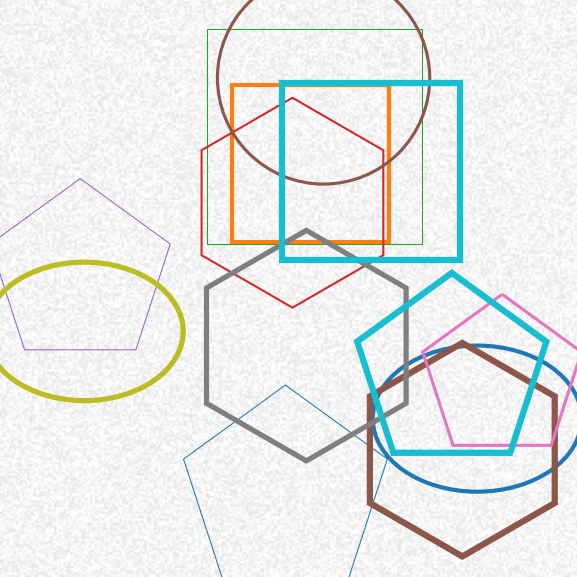[{"shape": "oval", "thickness": 2, "radius": 0.9, "center": [0.826, 0.274]}, {"shape": "pentagon", "thickness": 0.5, "radius": 0.93, "center": [0.494, 0.147]}, {"shape": "square", "thickness": 2, "radius": 0.68, "center": [0.537, 0.716]}, {"shape": "square", "thickness": 0.5, "radius": 0.93, "center": [0.545, 0.763]}, {"shape": "hexagon", "thickness": 1, "radius": 0.91, "center": [0.506, 0.648]}, {"shape": "pentagon", "thickness": 0.5, "radius": 0.82, "center": [0.139, 0.526]}, {"shape": "hexagon", "thickness": 3, "radius": 0.92, "center": [0.801, 0.22]}, {"shape": "circle", "thickness": 1.5, "radius": 0.92, "center": [0.56, 0.864]}, {"shape": "pentagon", "thickness": 1.5, "radius": 0.72, "center": [0.869, 0.345]}, {"shape": "hexagon", "thickness": 2.5, "radius": 1.0, "center": [0.53, 0.401]}, {"shape": "oval", "thickness": 2.5, "radius": 0.86, "center": [0.146, 0.425]}, {"shape": "pentagon", "thickness": 3, "radius": 0.86, "center": [0.782, 0.354]}, {"shape": "square", "thickness": 3, "radius": 0.77, "center": [0.642, 0.702]}]